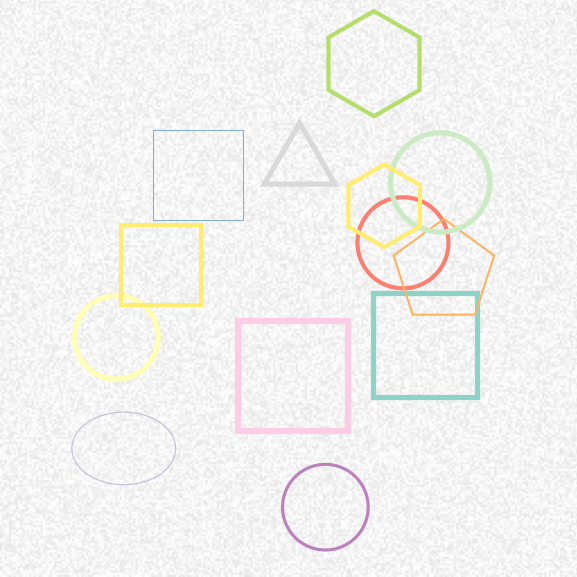[{"shape": "square", "thickness": 2.5, "radius": 0.45, "center": [0.736, 0.402]}, {"shape": "circle", "thickness": 2.5, "radius": 0.36, "center": [0.202, 0.415]}, {"shape": "oval", "thickness": 0.5, "radius": 0.45, "center": [0.214, 0.223]}, {"shape": "circle", "thickness": 2, "radius": 0.39, "center": [0.698, 0.579]}, {"shape": "square", "thickness": 0.5, "radius": 0.39, "center": [0.342, 0.697]}, {"shape": "pentagon", "thickness": 1, "radius": 0.46, "center": [0.769, 0.528]}, {"shape": "hexagon", "thickness": 2, "radius": 0.46, "center": [0.648, 0.889]}, {"shape": "square", "thickness": 3, "radius": 0.48, "center": [0.507, 0.349]}, {"shape": "triangle", "thickness": 2.5, "radius": 0.35, "center": [0.519, 0.716]}, {"shape": "circle", "thickness": 1.5, "radius": 0.37, "center": [0.563, 0.121]}, {"shape": "circle", "thickness": 2.5, "radius": 0.43, "center": [0.762, 0.683]}, {"shape": "hexagon", "thickness": 2, "radius": 0.36, "center": [0.665, 0.643]}, {"shape": "square", "thickness": 2, "radius": 0.35, "center": [0.279, 0.541]}]